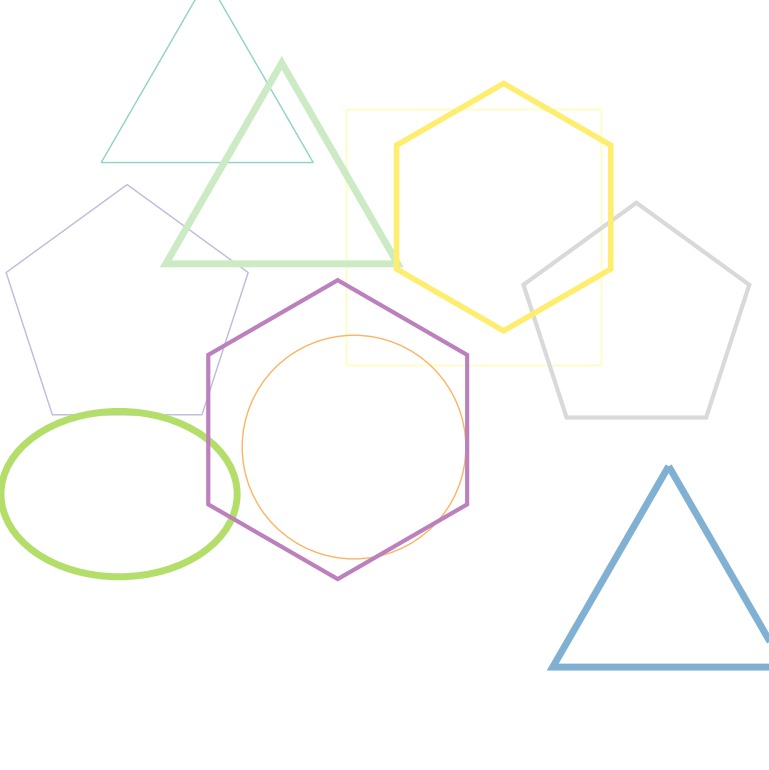[{"shape": "triangle", "thickness": 0.5, "radius": 0.79, "center": [0.269, 0.868]}, {"shape": "square", "thickness": 0.5, "radius": 0.83, "center": [0.615, 0.692]}, {"shape": "pentagon", "thickness": 0.5, "radius": 0.83, "center": [0.165, 0.595]}, {"shape": "triangle", "thickness": 2.5, "radius": 0.87, "center": [0.868, 0.221]}, {"shape": "circle", "thickness": 0.5, "radius": 0.73, "center": [0.46, 0.419]}, {"shape": "oval", "thickness": 2.5, "radius": 0.77, "center": [0.155, 0.358]}, {"shape": "pentagon", "thickness": 1.5, "radius": 0.77, "center": [0.826, 0.583]}, {"shape": "hexagon", "thickness": 1.5, "radius": 0.97, "center": [0.439, 0.442]}, {"shape": "triangle", "thickness": 2.5, "radius": 0.87, "center": [0.366, 0.744]}, {"shape": "hexagon", "thickness": 2, "radius": 0.8, "center": [0.654, 0.731]}]